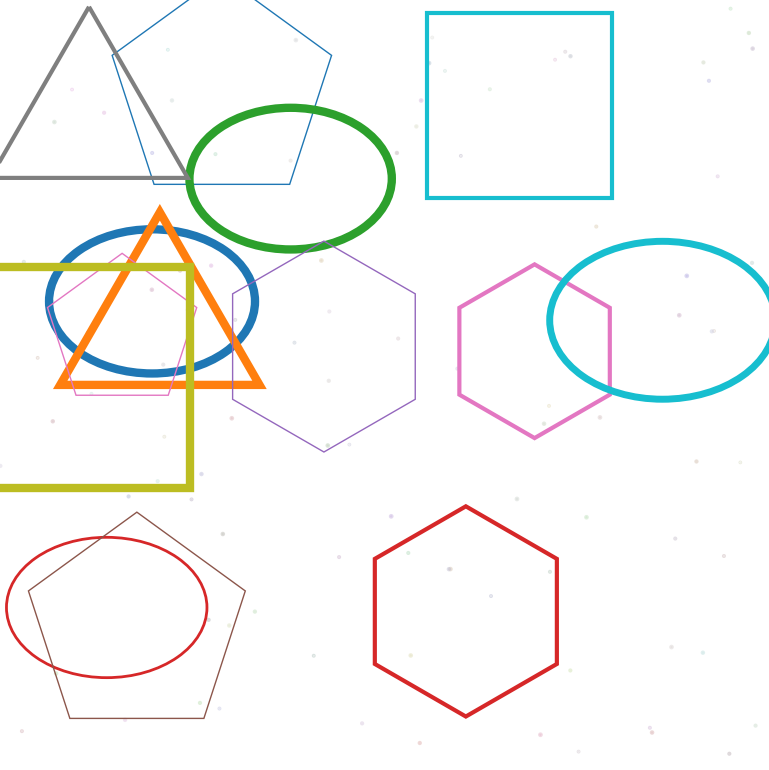[{"shape": "oval", "thickness": 3, "radius": 0.67, "center": [0.197, 0.609]}, {"shape": "pentagon", "thickness": 0.5, "radius": 0.75, "center": [0.288, 0.882]}, {"shape": "triangle", "thickness": 3, "radius": 0.75, "center": [0.208, 0.575]}, {"shape": "oval", "thickness": 3, "radius": 0.66, "center": [0.377, 0.768]}, {"shape": "hexagon", "thickness": 1.5, "radius": 0.68, "center": [0.605, 0.206]}, {"shape": "oval", "thickness": 1, "radius": 0.65, "center": [0.139, 0.211]}, {"shape": "hexagon", "thickness": 0.5, "radius": 0.68, "center": [0.421, 0.55]}, {"shape": "pentagon", "thickness": 0.5, "radius": 0.74, "center": [0.178, 0.187]}, {"shape": "pentagon", "thickness": 0.5, "radius": 0.51, "center": [0.159, 0.569]}, {"shape": "hexagon", "thickness": 1.5, "radius": 0.56, "center": [0.694, 0.544]}, {"shape": "triangle", "thickness": 1.5, "radius": 0.74, "center": [0.116, 0.843]}, {"shape": "square", "thickness": 3, "radius": 0.72, "center": [0.103, 0.51]}, {"shape": "oval", "thickness": 2.5, "radius": 0.73, "center": [0.86, 0.584]}, {"shape": "square", "thickness": 1.5, "radius": 0.6, "center": [0.674, 0.863]}]